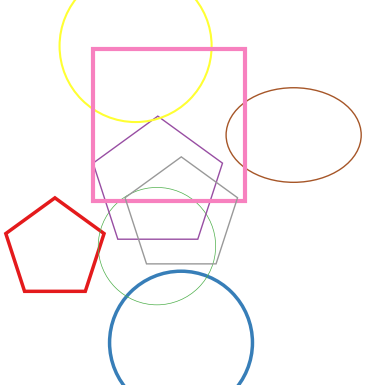[{"shape": "pentagon", "thickness": 2.5, "radius": 0.67, "center": [0.143, 0.352]}, {"shape": "circle", "thickness": 2.5, "radius": 0.93, "center": [0.47, 0.11]}, {"shape": "circle", "thickness": 0.5, "radius": 0.76, "center": [0.408, 0.361]}, {"shape": "pentagon", "thickness": 1, "radius": 0.88, "center": [0.41, 0.522]}, {"shape": "circle", "thickness": 1.5, "radius": 0.99, "center": [0.352, 0.88]}, {"shape": "oval", "thickness": 1, "radius": 0.88, "center": [0.763, 0.649]}, {"shape": "square", "thickness": 3, "radius": 0.99, "center": [0.44, 0.674]}, {"shape": "pentagon", "thickness": 1, "radius": 0.77, "center": [0.471, 0.439]}]